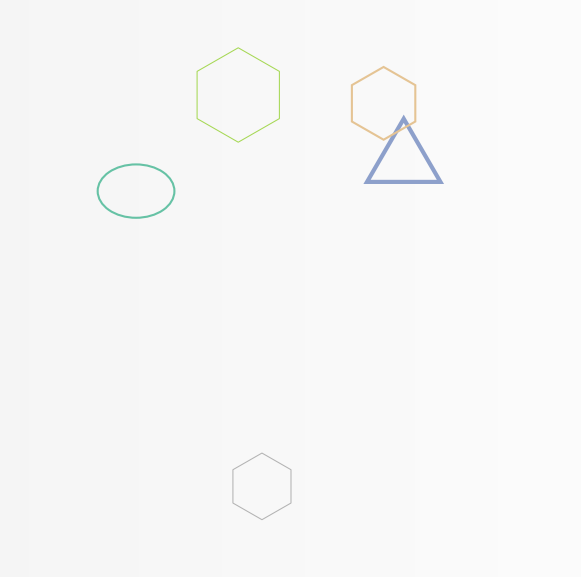[{"shape": "oval", "thickness": 1, "radius": 0.33, "center": [0.234, 0.668]}, {"shape": "triangle", "thickness": 2, "radius": 0.36, "center": [0.695, 0.721]}, {"shape": "hexagon", "thickness": 0.5, "radius": 0.41, "center": [0.41, 0.835]}, {"shape": "hexagon", "thickness": 1, "radius": 0.31, "center": [0.66, 0.82]}, {"shape": "hexagon", "thickness": 0.5, "radius": 0.29, "center": [0.451, 0.157]}]